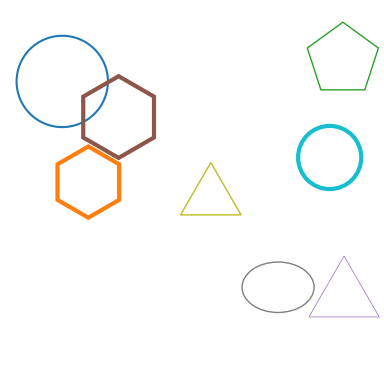[{"shape": "circle", "thickness": 1.5, "radius": 0.59, "center": [0.162, 0.788]}, {"shape": "hexagon", "thickness": 3, "radius": 0.46, "center": [0.229, 0.527]}, {"shape": "pentagon", "thickness": 1, "radius": 0.49, "center": [0.89, 0.845]}, {"shape": "triangle", "thickness": 0.5, "radius": 0.53, "center": [0.894, 0.23]}, {"shape": "hexagon", "thickness": 3, "radius": 0.53, "center": [0.308, 0.696]}, {"shape": "oval", "thickness": 1, "radius": 0.47, "center": [0.722, 0.254]}, {"shape": "triangle", "thickness": 1, "radius": 0.45, "center": [0.548, 0.487]}, {"shape": "circle", "thickness": 3, "radius": 0.41, "center": [0.856, 0.591]}]